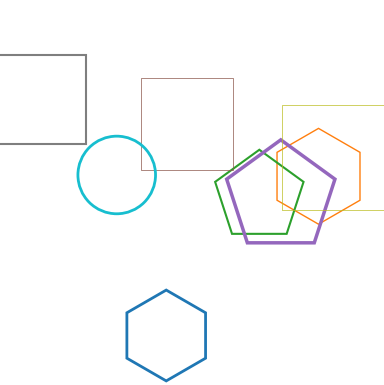[{"shape": "hexagon", "thickness": 2, "radius": 0.59, "center": [0.432, 0.129]}, {"shape": "hexagon", "thickness": 1, "radius": 0.62, "center": [0.827, 0.542]}, {"shape": "pentagon", "thickness": 1.5, "radius": 0.6, "center": [0.674, 0.49]}, {"shape": "pentagon", "thickness": 2.5, "radius": 0.74, "center": [0.729, 0.489]}, {"shape": "square", "thickness": 0.5, "radius": 0.6, "center": [0.486, 0.677]}, {"shape": "square", "thickness": 1.5, "radius": 0.58, "center": [0.108, 0.741]}, {"shape": "square", "thickness": 0.5, "radius": 0.68, "center": [0.87, 0.592]}, {"shape": "circle", "thickness": 2, "radius": 0.5, "center": [0.303, 0.546]}]